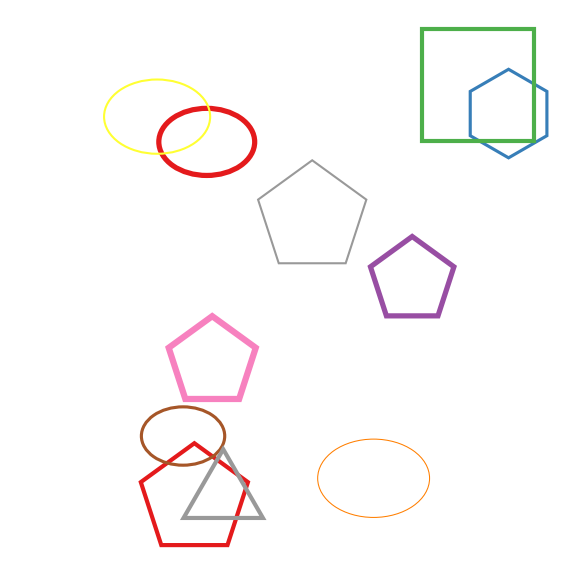[{"shape": "pentagon", "thickness": 2, "radius": 0.49, "center": [0.337, 0.134]}, {"shape": "oval", "thickness": 2.5, "radius": 0.42, "center": [0.358, 0.753]}, {"shape": "hexagon", "thickness": 1.5, "radius": 0.38, "center": [0.881, 0.802]}, {"shape": "square", "thickness": 2, "radius": 0.49, "center": [0.828, 0.852]}, {"shape": "pentagon", "thickness": 2.5, "radius": 0.38, "center": [0.714, 0.514]}, {"shape": "oval", "thickness": 0.5, "radius": 0.48, "center": [0.647, 0.171]}, {"shape": "oval", "thickness": 1, "radius": 0.46, "center": [0.272, 0.797]}, {"shape": "oval", "thickness": 1.5, "radius": 0.36, "center": [0.317, 0.244]}, {"shape": "pentagon", "thickness": 3, "radius": 0.4, "center": [0.367, 0.372]}, {"shape": "triangle", "thickness": 2, "radius": 0.4, "center": [0.387, 0.142]}, {"shape": "pentagon", "thickness": 1, "radius": 0.49, "center": [0.541, 0.623]}]